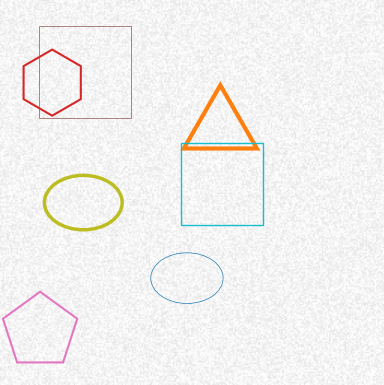[{"shape": "oval", "thickness": 0.5, "radius": 0.47, "center": [0.486, 0.278]}, {"shape": "triangle", "thickness": 3, "radius": 0.55, "center": [0.572, 0.669]}, {"shape": "hexagon", "thickness": 1.5, "radius": 0.43, "center": [0.136, 0.785]}, {"shape": "square", "thickness": 0.5, "radius": 0.6, "center": [0.221, 0.814]}, {"shape": "pentagon", "thickness": 1.5, "radius": 0.51, "center": [0.104, 0.141]}, {"shape": "oval", "thickness": 2.5, "radius": 0.5, "center": [0.216, 0.474]}, {"shape": "square", "thickness": 1, "radius": 0.53, "center": [0.576, 0.523]}]